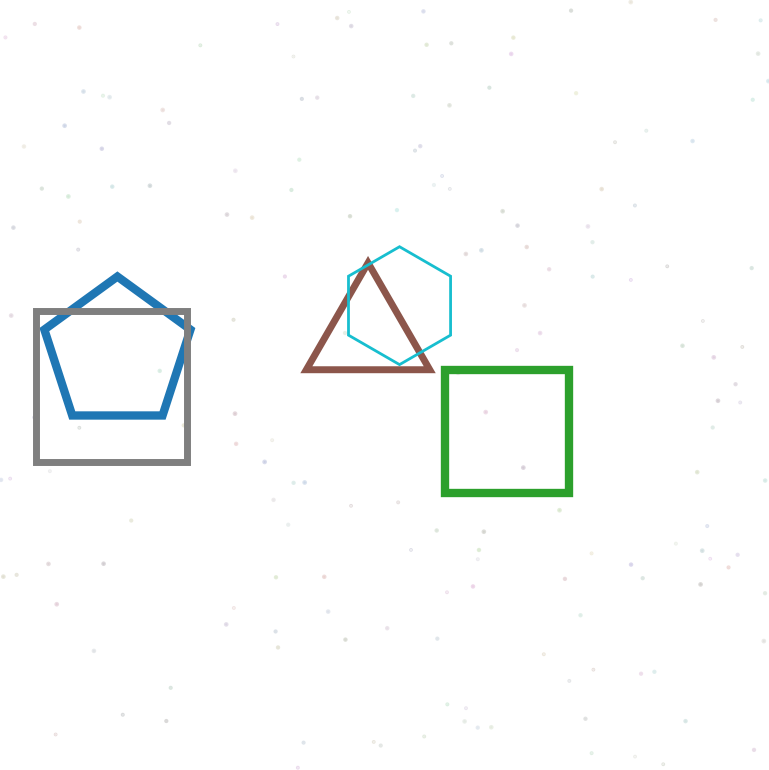[{"shape": "pentagon", "thickness": 3, "radius": 0.5, "center": [0.152, 0.541]}, {"shape": "square", "thickness": 3, "radius": 0.4, "center": [0.658, 0.439]}, {"shape": "triangle", "thickness": 2.5, "radius": 0.46, "center": [0.478, 0.566]}, {"shape": "square", "thickness": 2.5, "radius": 0.49, "center": [0.145, 0.498]}, {"shape": "hexagon", "thickness": 1, "radius": 0.38, "center": [0.519, 0.603]}]